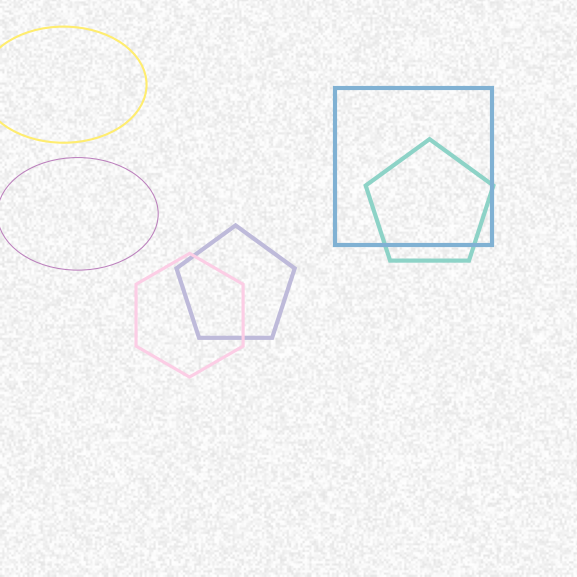[{"shape": "pentagon", "thickness": 2, "radius": 0.58, "center": [0.744, 0.642]}, {"shape": "pentagon", "thickness": 2, "radius": 0.54, "center": [0.408, 0.501]}, {"shape": "square", "thickness": 2, "radius": 0.68, "center": [0.716, 0.711]}, {"shape": "hexagon", "thickness": 1.5, "radius": 0.54, "center": [0.328, 0.453]}, {"shape": "oval", "thickness": 0.5, "radius": 0.7, "center": [0.135, 0.629]}, {"shape": "oval", "thickness": 1, "radius": 0.72, "center": [0.11, 0.853]}]